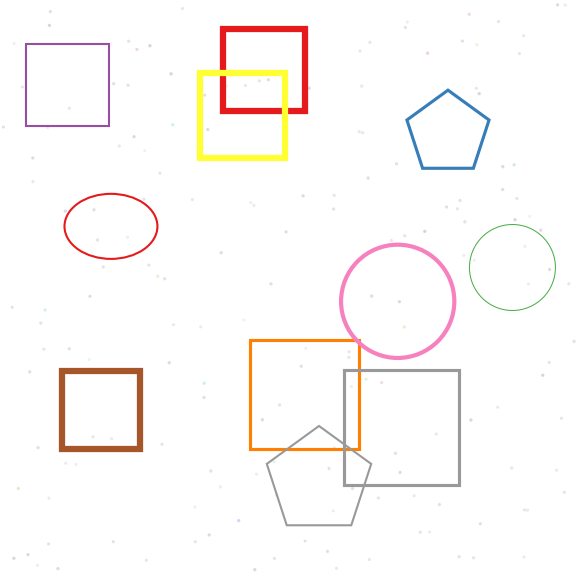[{"shape": "square", "thickness": 3, "radius": 0.35, "center": [0.457, 0.879]}, {"shape": "oval", "thickness": 1, "radius": 0.4, "center": [0.192, 0.607]}, {"shape": "pentagon", "thickness": 1.5, "radius": 0.37, "center": [0.776, 0.768]}, {"shape": "circle", "thickness": 0.5, "radius": 0.37, "center": [0.887, 0.536]}, {"shape": "square", "thickness": 1, "radius": 0.36, "center": [0.117, 0.852]}, {"shape": "square", "thickness": 1.5, "radius": 0.47, "center": [0.528, 0.316]}, {"shape": "square", "thickness": 3, "radius": 0.37, "center": [0.42, 0.799]}, {"shape": "square", "thickness": 3, "radius": 0.34, "center": [0.175, 0.289]}, {"shape": "circle", "thickness": 2, "radius": 0.49, "center": [0.689, 0.477]}, {"shape": "square", "thickness": 1.5, "radius": 0.5, "center": [0.695, 0.258]}, {"shape": "pentagon", "thickness": 1, "radius": 0.48, "center": [0.552, 0.166]}]